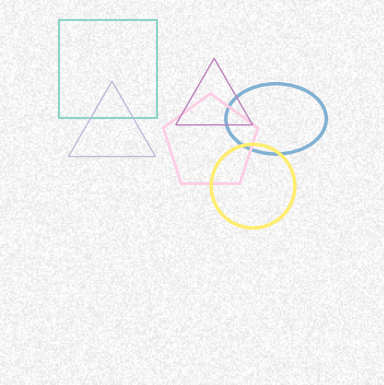[{"shape": "square", "thickness": 1.5, "radius": 0.64, "center": [0.281, 0.821]}, {"shape": "triangle", "thickness": 1, "radius": 0.65, "center": [0.291, 0.659]}, {"shape": "oval", "thickness": 2.5, "radius": 0.65, "center": [0.717, 0.691]}, {"shape": "pentagon", "thickness": 2, "radius": 0.65, "center": [0.547, 0.628]}, {"shape": "triangle", "thickness": 1, "radius": 0.58, "center": [0.556, 0.733]}, {"shape": "circle", "thickness": 2.5, "radius": 0.54, "center": [0.657, 0.517]}]